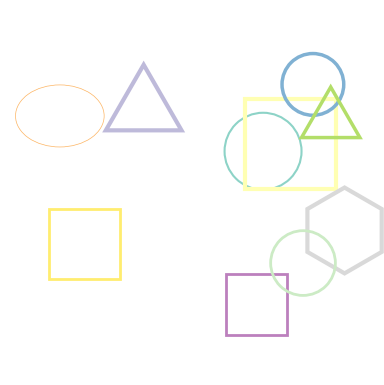[{"shape": "circle", "thickness": 1.5, "radius": 0.5, "center": [0.683, 0.607]}, {"shape": "square", "thickness": 3, "radius": 0.59, "center": [0.755, 0.626]}, {"shape": "triangle", "thickness": 3, "radius": 0.57, "center": [0.373, 0.718]}, {"shape": "circle", "thickness": 2.5, "radius": 0.4, "center": [0.813, 0.781]}, {"shape": "oval", "thickness": 0.5, "radius": 0.58, "center": [0.155, 0.699]}, {"shape": "triangle", "thickness": 2.5, "radius": 0.44, "center": [0.859, 0.686]}, {"shape": "hexagon", "thickness": 3, "radius": 0.56, "center": [0.895, 0.401]}, {"shape": "square", "thickness": 2, "radius": 0.4, "center": [0.666, 0.209]}, {"shape": "circle", "thickness": 2, "radius": 0.42, "center": [0.787, 0.317]}, {"shape": "square", "thickness": 2, "radius": 0.46, "center": [0.22, 0.367]}]